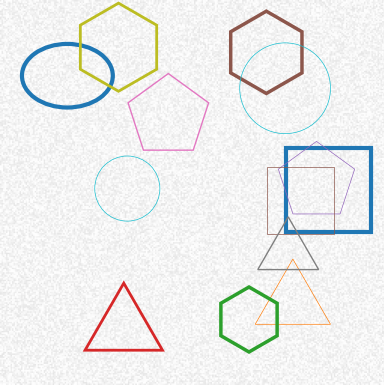[{"shape": "oval", "thickness": 3, "radius": 0.59, "center": [0.175, 0.803]}, {"shape": "square", "thickness": 3, "radius": 0.55, "center": [0.853, 0.507]}, {"shape": "triangle", "thickness": 0.5, "radius": 0.56, "center": [0.761, 0.214]}, {"shape": "hexagon", "thickness": 2.5, "radius": 0.42, "center": [0.647, 0.17]}, {"shape": "triangle", "thickness": 2, "radius": 0.58, "center": [0.321, 0.148]}, {"shape": "pentagon", "thickness": 0.5, "radius": 0.52, "center": [0.822, 0.529]}, {"shape": "square", "thickness": 0.5, "radius": 0.44, "center": [0.781, 0.478]}, {"shape": "hexagon", "thickness": 2.5, "radius": 0.53, "center": [0.692, 0.864]}, {"shape": "pentagon", "thickness": 1, "radius": 0.55, "center": [0.437, 0.699]}, {"shape": "triangle", "thickness": 1, "radius": 0.46, "center": [0.749, 0.345]}, {"shape": "hexagon", "thickness": 2, "radius": 0.57, "center": [0.308, 0.877]}, {"shape": "circle", "thickness": 0.5, "radius": 0.59, "center": [0.741, 0.771]}, {"shape": "circle", "thickness": 0.5, "radius": 0.42, "center": [0.331, 0.51]}]